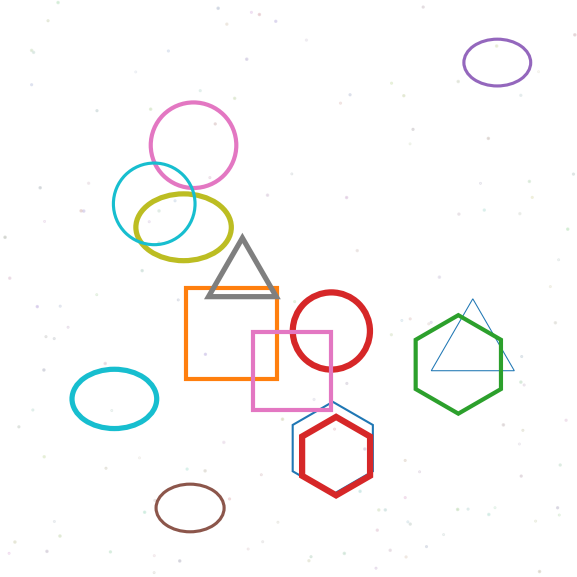[{"shape": "hexagon", "thickness": 1, "radius": 0.4, "center": [0.576, 0.223]}, {"shape": "triangle", "thickness": 0.5, "radius": 0.42, "center": [0.819, 0.399]}, {"shape": "square", "thickness": 2, "radius": 0.39, "center": [0.401, 0.422]}, {"shape": "hexagon", "thickness": 2, "radius": 0.43, "center": [0.794, 0.368]}, {"shape": "circle", "thickness": 3, "radius": 0.33, "center": [0.574, 0.426]}, {"shape": "hexagon", "thickness": 3, "radius": 0.34, "center": [0.582, 0.209]}, {"shape": "oval", "thickness": 1.5, "radius": 0.29, "center": [0.861, 0.891]}, {"shape": "oval", "thickness": 1.5, "radius": 0.29, "center": [0.329, 0.12]}, {"shape": "square", "thickness": 2, "radius": 0.34, "center": [0.506, 0.356]}, {"shape": "circle", "thickness": 2, "radius": 0.37, "center": [0.335, 0.748]}, {"shape": "triangle", "thickness": 2.5, "radius": 0.34, "center": [0.42, 0.519]}, {"shape": "oval", "thickness": 2.5, "radius": 0.41, "center": [0.318, 0.606]}, {"shape": "oval", "thickness": 2.5, "radius": 0.37, "center": [0.198, 0.308]}, {"shape": "circle", "thickness": 1.5, "radius": 0.35, "center": [0.267, 0.646]}]